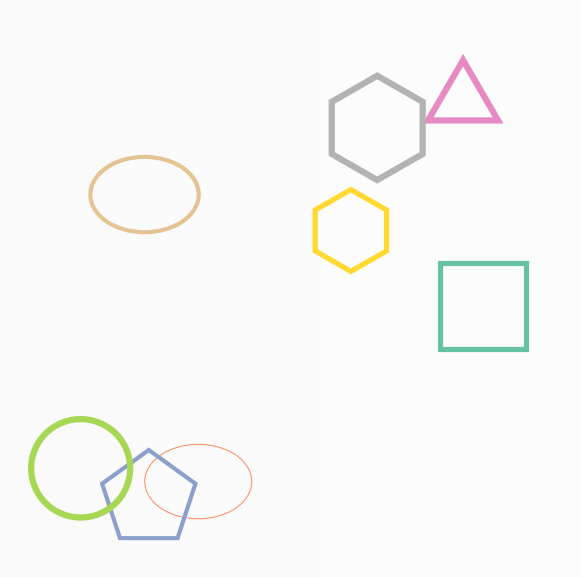[{"shape": "square", "thickness": 2.5, "radius": 0.37, "center": [0.831, 0.469]}, {"shape": "oval", "thickness": 0.5, "radius": 0.46, "center": [0.341, 0.165]}, {"shape": "pentagon", "thickness": 2, "radius": 0.42, "center": [0.256, 0.136]}, {"shape": "triangle", "thickness": 3, "radius": 0.35, "center": [0.797, 0.825]}, {"shape": "circle", "thickness": 3, "radius": 0.43, "center": [0.139, 0.188]}, {"shape": "hexagon", "thickness": 2.5, "radius": 0.35, "center": [0.604, 0.6]}, {"shape": "oval", "thickness": 2, "radius": 0.47, "center": [0.249, 0.662]}, {"shape": "hexagon", "thickness": 3, "radius": 0.45, "center": [0.649, 0.778]}]